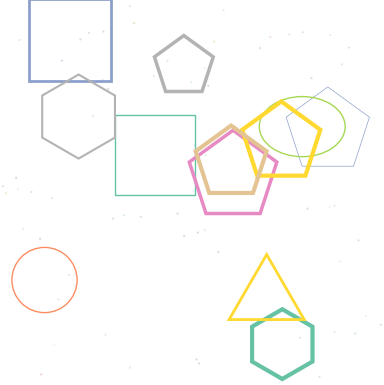[{"shape": "hexagon", "thickness": 3, "radius": 0.45, "center": [0.733, 0.106]}, {"shape": "square", "thickness": 1, "radius": 0.52, "center": [0.402, 0.597]}, {"shape": "circle", "thickness": 1, "radius": 0.42, "center": [0.116, 0.273]}, {"shape": "pentagon", "thickness": 0.5, "radius": 0.57, "center": [0.851, 0.66]}, {"shape": "square", "thickness": 2, "radius": 0.53, "center": [0.182, 0.896]}, {"shape": "pentagon", "thickness": 2.5, "radius": 0.6, "center": [0.605, 0.542]}, {"shape": "oval", "thickness": 1, "radius": 0.56, "center": [0.785, 0.671]}, {"shape": "triangle", "thickness": 2, "radius": 0.56, "center": [0.693, 0.226]}, {"shape": "pentagon", "thickness": 3, "radius": 0.53, "center": [0.731, 0.63]}, {"shape": "pentagon", "thickness": 3, "radius": 0.48, "center": [0.6, 0.577]}, {"shape": "pentagon", "thickness": 2.5, "radius": 0.4, "center": [0.477, 0.827]}, {"shape": "hexagon", "thickness": 1.5, "radius": 0.55, "center": [0.204, 0.697]}]